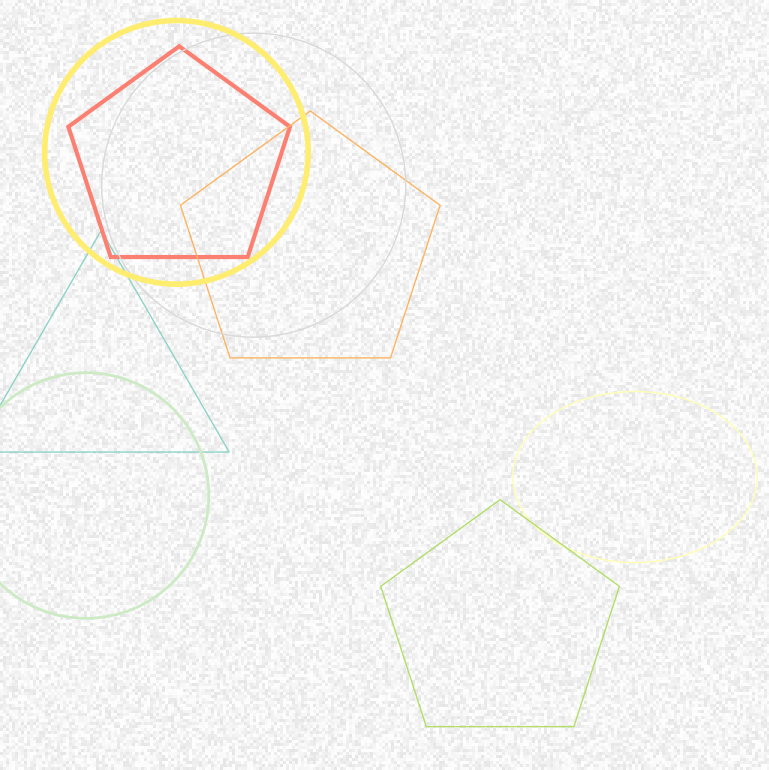[{"shape": "triangle", "thickness": 0.5, "radius": 0.96, "center": [0.131, 0.509]}, {"shape": "oval", "thickness": 0.5, "radius": 0.79, "center": [0.825, 0.38]}, {"shape": "pentagon", "thickness": 1.5, "radius": 0.76, "center": [0.233, 0.789]}, {"shape": "pentagon", "thickness": 0.5, "radius": 0.89, "center": [0.403, 0.679]}, {"shape": "pentagon", "thickness": 0.5, "radius": 0.81, "center": [0.649, 0.188]}, {"shape": "circle", "thickness": 0.5, "radius": 0.99, "center": [0.329, 0.76]}, {"shape": "circle", "thickness": 1, "radius": 0.8, "center": [0.112, 0.356]}, {"shape": "circle", "thickness": 2, "radius": 0.86, "center": [0.229, 0.802]}]